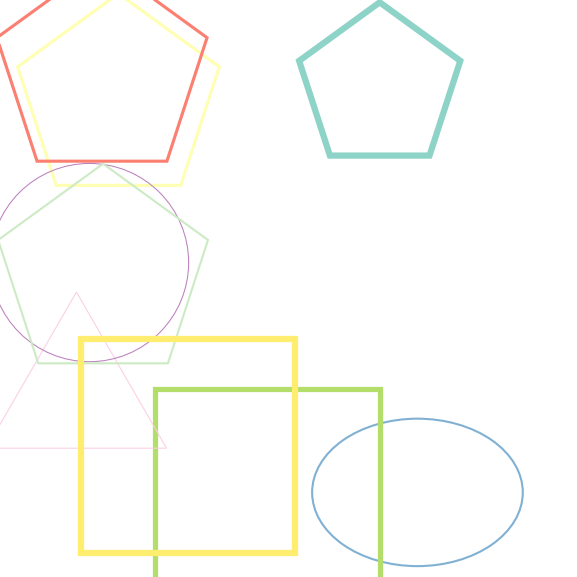[{"shape": "pentagon", "thickness": 3, "radius": 0.73, "center": [0.658, 0.848]}, {"shape": "pentagon", "thickness": 1.5, "radius": 0.92, "center": [0.205, 0.827]}, {"shape": "pentagon", "thickness": 1.5, "radius": 0.96, "center": [0.177, 0.875]}, {"shape": "oval", "thickness": 1, "radius": 0.91, "center": [0.723, 0.146]}, {"shape": "square", "thickness": 2.5, "radius": 0.97, "center": [0.463, 0.131]}, {"shape": "triangle", "thickness": 0.5, "radius": 0.9, "center": [0.132, 0.313]}, {"shape": "circle", "thickness": 0.5, "radius": 0.86, "center": [0.155, 0.544]}, {"shape": "pentagon", "thickness": 1, "radius": 0.96, "center": [0.178, 0.525]}, {"shape": "square", "thickness": 3, "radius": 0.93, "center": [0.325, 0.228]}]